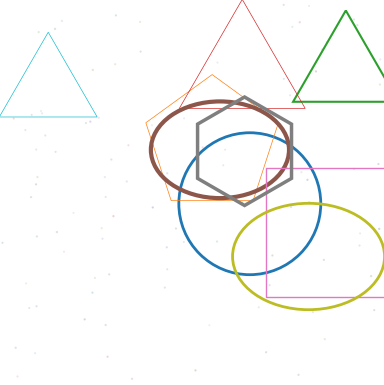[{"shape": "circle", "thickness": 2, "radius": 0.92, "center": [0.649, 0.471]}, {"shape": "pentagon", "thickness": 0.5, "radius": 0.91, "center": [0.551, 0.625]}, {"shape": "triangle", "thickness": 1.5, "radius": 0.79, "center": [0.898, 0.815]}, {"shape": "triangle", "thickness": 0.5, "radius": 0.94, "center": [0.629, 0.813]}, {"shape": "oval", "thickness": 3, "radius": 0.9, "center": [0.571, 0.611]}, {"shape": "square", "thickness": 1, "radius": 0.84, "center": [0.859, 0.396]}, {"shape": "hexagon", "thickness": 2.5, "radius": 0.7, "center": [0.635, 0.607]}, {"shape": "oval", "thickness": 2, "radius": 0.99, "center": [0.801, 0.334]}, {"shape": "triangle", "thickness": 0.5, "radius": 0.73, "center": [0.125, 0.77]}]